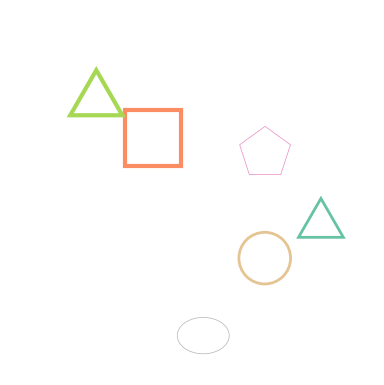[{"shape": "triangle", "thickness": 2, "radius": 0.34, "center": [0.834, 0.417]}, {"shape": "square", "thickness": 3, "radius": 0.37, "center": [0.398, 0.642]}, {"shape": "pentagon", "thickness": 0.5, "radius": 0.35, "center": [0.688, 0.602]}, {"shape": "triangle", "thickness": 3, "radius": 0.39, "center": [0.25, 0.74]}, {"shape": "circle", "thickness": 2, "radius": 0.34, "center": [0.688, 0.33]}, {"shape": "oval", "thickness": 0.5, "radius": 0.34, "center": [0.528, 0.128]}]